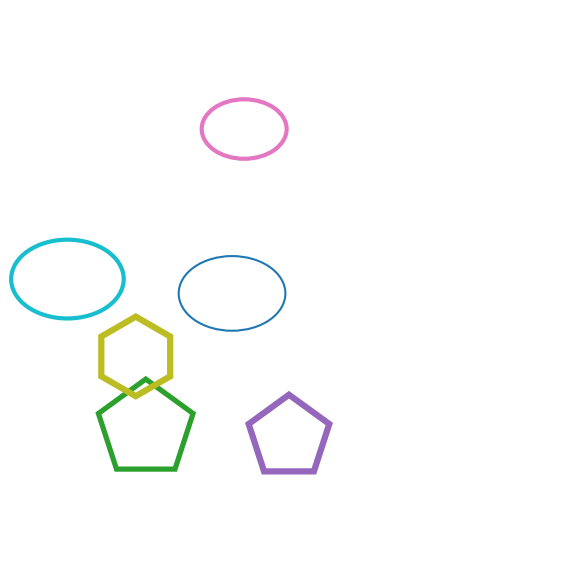[{"shape": "oval", "thickness": 1, "radius": 0.46, "center": [0.402, 0.491]}, {"shape": "pentagon", "thickness": 2.5, "radius": 0.43, "center": [0.252, 0.257]}, {"shape": "pentagon", "thickness": 3, "radius": 0.37, "center": [0.5, 0.242]}, {"shape": "oval", "thickness": 2, "radius": 0.37, "center": [0.423, 0.776]}, {"shape": "hexagon", "thickness": 3, "radius": 0.34, "center": [0.235, 0.382]}, {"shape": "oval", "thickness": 2, "radius": 0.49, "center": [0.117, 0.516]}]